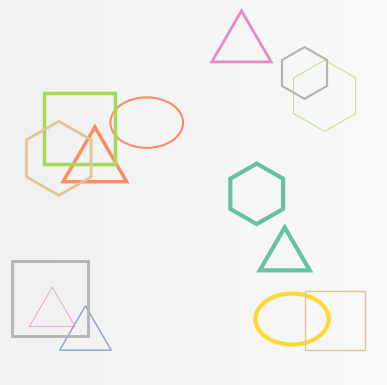[{"shape": "hexagon", "thickness": 3, "radius": 0.39, "center": [0.662, 0.497]}, {"shape": "triangle", "thickness": 3, "radius": 0.37, "center": [0.735, 0.335]}, {"shape": "triangle", "thickness": 2.5, "radius": 0.47, "center": [0.245, 0.575]}, {"shape": "oval", "thickness": 1.5, "radius": 0.47, "center": [0.379, 0.682]}, {"shape": "triangle", "thickness": 1, "radius": 0.38, "center": [0.22, 0.129]}, {"shape": "triangle", "thickness": 2, "radius": 0.44, "center": [0.623, 0.883]}, {"shape": "triangle", "thickness": 0.5, "radius": 0.34, "center": [0.135, 0.186]}, {"shape": "square", "thickness": 2.5, "radius": 0.46, "center": [0.205, 0.665]}, {"shape": "hexagon", "thickness": 0.5, "radius": 0.46, "center": [0.838, 0.751]}, {"shape": "oval", "thickness": 3, "radius": 0.47, "center": [0.754, 0.171]}, {"shape": "hexagon", "thickness": 2, "radius": 0.48, "center": [0.152, 0.589]}, {"shape": "square", "thickness": 1, "radius": 0.38, "center": [0.864, 0.167]}, {"shape": "hexagon", "thickness": 1.5, "radius": 0.34, "center": [0.786, 0.81]}, {"shape": "square", "thickness": 2, "radius": 0.49, "center": [0.129, 0.225]}]